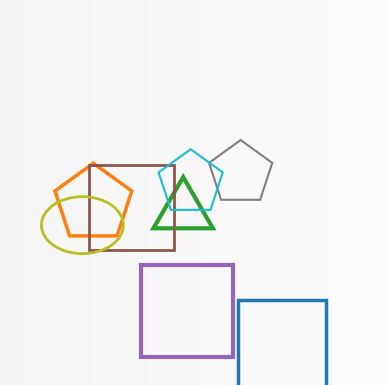[{"shape": "square", "thickness": 2.5, "radius": 0.57, "center": [0.728, 0.106]}, {"shape": "pentagon", "thickness": 2.5, "radius": 0.52, "center": [0.241, 0.472]}, {"shape": "triangle", "thickness": 3, "radius": 0.44, "center": [0.473, 0.451]}, {"shape": "square", "thickness": 3, "radius": 0.6, "center": [0.483, 0.193]}, {"shape": "square", "thickness": 2, "radius": 0.55, "center": [0.34, 0.462]}, {"shape": "pentagon", "thickness": 1.5, "radius": 0.43, "center": [0.621, 0.55]}, {"shape": "oval", "thickness": 2, "radius": 0.53, "center": [0.213, 0.415]}, {"shape": "pentagon", "thickness": 1.5, "radius": 0.44, "center": [0.492, 0.525]}]